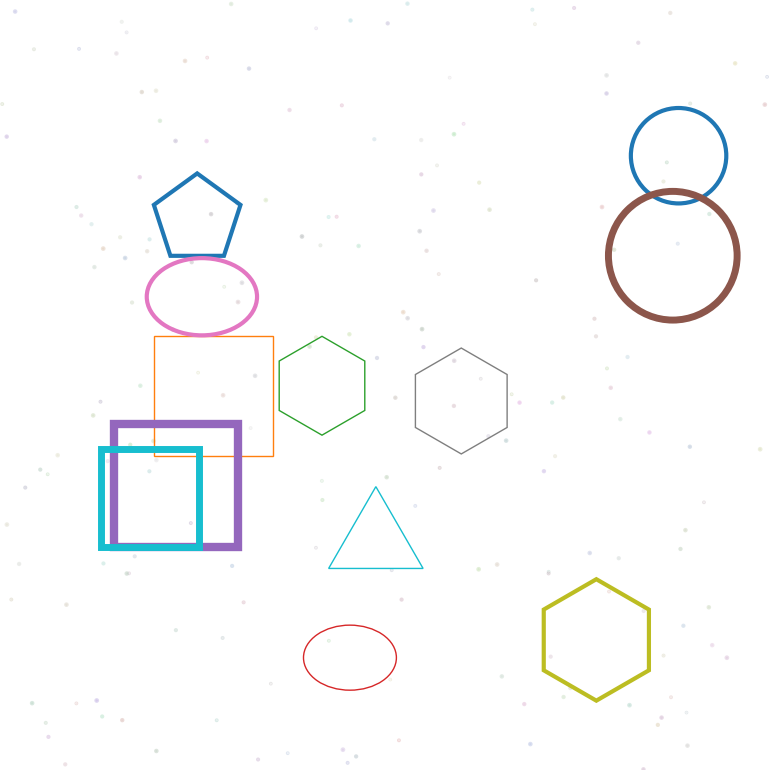[{"shape": "pentagon", "thickness": 1.5, "radius": 0.3, "center": [0.256, 0.716]}, {"shape": "circle", "thickness": 1.5, "radius": 0.31, "center": [0.881, 0.798]}, {"shape": "square", "thickness": 0.5, "radius": 0.39, "center": [0.277, 0.486]}, {"shape": "hexagon", "thickness": 0.5, "radius": 0.32, "center": [0.418, 0.499]}, {"shape": "oval", "thickness": 0.5, "radius": 0.3, "center": [0.454, 0.146]}, {"shape": "square", "thickness": 3, "radius": 0.4, "center": [0.229, 0.369]}, {"shape": "circle", "thickness": 2.5, "radius": 0.42, "center": [0.874, 0.668]}, {"shape": "oval", "thickness": 1.5, "radius": 0.36, "center": [0.262, 0.615]}, {"shape": "hexagon", "thickness": 0.5, "radius": 0.34, "center": [0.599, 0.479]}, {"shape": "hexagon", "thickness": 1.5, "radius": 0.39, "center": [0.774, 0.169]}, {"shape": "square", "thickness": 2.5, "radius": 0.32, "center": [0.195, 0.353]}, {"shape": "triangle", "thickness": 0.5, "radius": 0.35, "center": [0.488, 0.297]}]